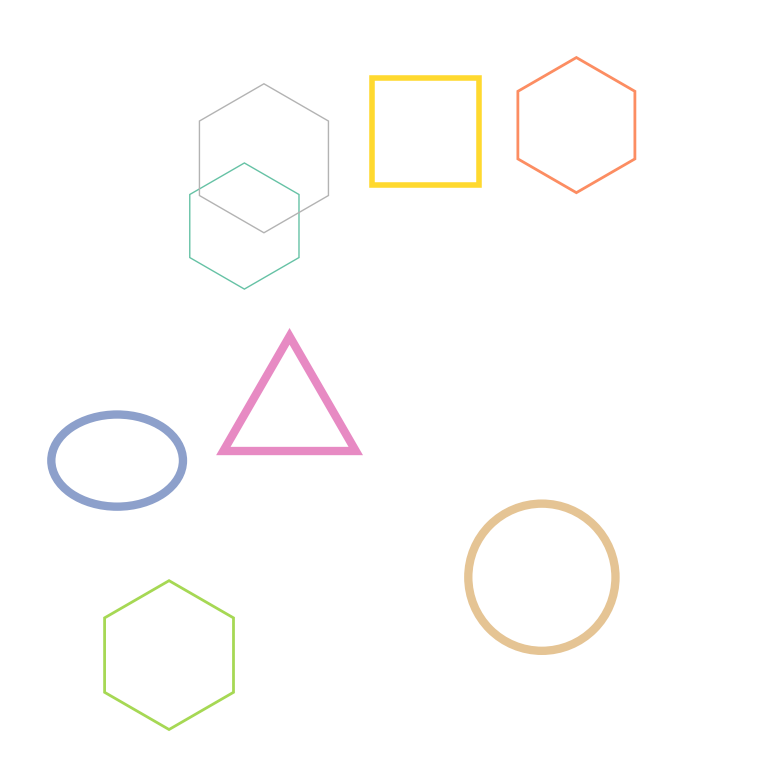[{"shape": "hexagon", "thickness": 0.5, "radius": 0.41, "center": [0.317, 0.706]}, {"shape": "hexagon", "thickness": 1, "radius": 0.44, "center": [0.749, 0.838]}, {"shape": "oval", "thickness": 3, "radius": 0.43, "center": [0.152, 0.402]}, {"shape": "triangle", "thickness": 3, "radius": 0.5, "center": [0.376, 0.464]}, {"shape": "hexagon", "thickness": 1, "radius": 0.48, "center": [0.22, 0.149]}, {"shape": "square", "thickness": 2, "radius": 0.35, "center": [0.553, 0.829]}, {"shape": "circle", "thickness": 3, "radius": 0.48, "center": [0.704, 0.25]}, {"shape": "hexagon", "thickness": 0.5, "radius": 0.48, "center": [0.343, 0.794]}]